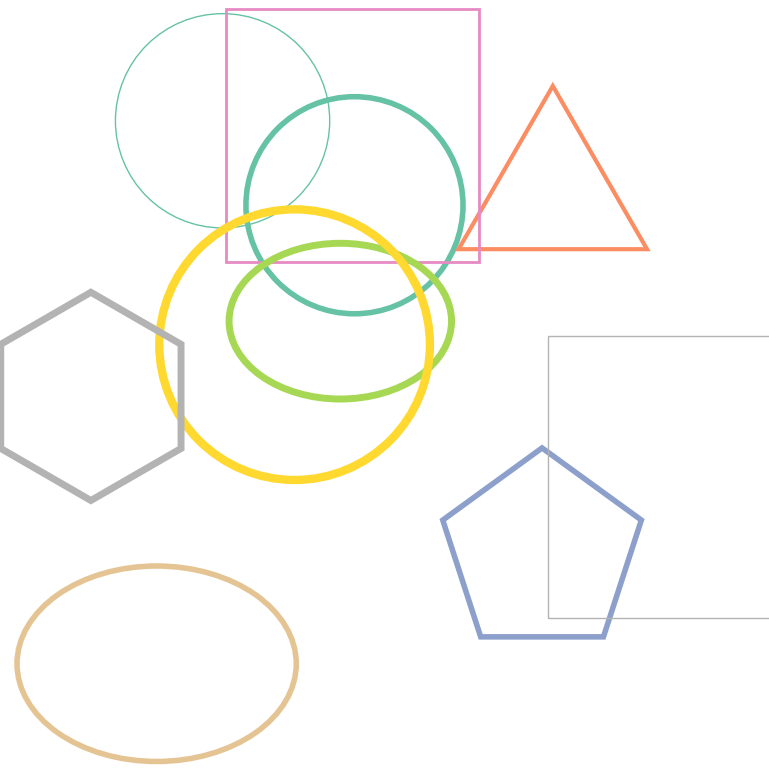[{"shape": "circle", "thickness": 0.5, "radius": 0.7, "center": [0.289, 0.843]}, {"shape": "circle", "thickness": 2, "radius": 0.7, "center": [0.46, 0.733]}, {"shape": "triangle", "thickness": 1.5, "radius": 0.71, "center": [0.718, 0.747]}, {"shape": "pentagon", "thickness": 2, "radius": 0.68, "center": [0.704, 0.283]}, {"shape": "square", "thickness": 1, "radius": 0.82, "center": [0.458, 0.823]}, {"shape": "oval", "thickness": 2.5, "radius": 0.72, "center": [0.442, 0.583]}, {"shape": "circle", "thickness": 3, "radius": 0.88, "center": [0.383, 0.552]}, {"shape": "oval", "thickness": 2, "radius": 0.91, "center": [0.203, 0.138]}, {"shape": "square", "thickness": 0.5, "radius": 0.92, "center": [0.895, 0.381]}, {"shape": "hexagon", "thickness": 2.5, "radius": 0.68, "center": [0.118, 0.485]}]